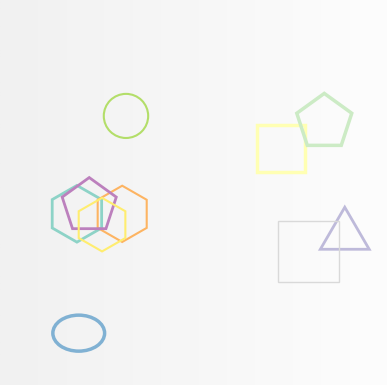[{"shape": "hexagon", "thickness": 2, "radius": 0.37, "center": [0.199, 0.445]}, {"shape": "square", "thickness": 2.5, "radius": 0.31, "center": [0.725, 0.614]}, {"shape": "triangle", "thickness": 2, "radius": 0.36, "center": [0.89, 0.389]}, {"shape": "oval", "thickness": 2.5, "radius": 0.33, "center": [0.203, 0.135]}, {"shape": "hexagon", "thickness": 1.5, "radius": 0.37, "center": [0.315, 0.445]}, {"shape": "circle", "thickness": 1.5, "radius": 0.29, "center": [0.325, 0.699]}, {"shape": "square", "thickness": 1, "radius": 0.39, "center": [0.797, 0.347]}, {"shape": "pentagon", "thickness": 2, "radius": 0.37, "center": [0.23, 0.465]}, {"shape": "pentagon", "thickness": 2.5, "radius": 0.37, "center": [0.837, 0.683]}, {"shape": "hexagon", "thickness": 1.5, "radius": 0.35, "center": [0.263, 0.417]}]